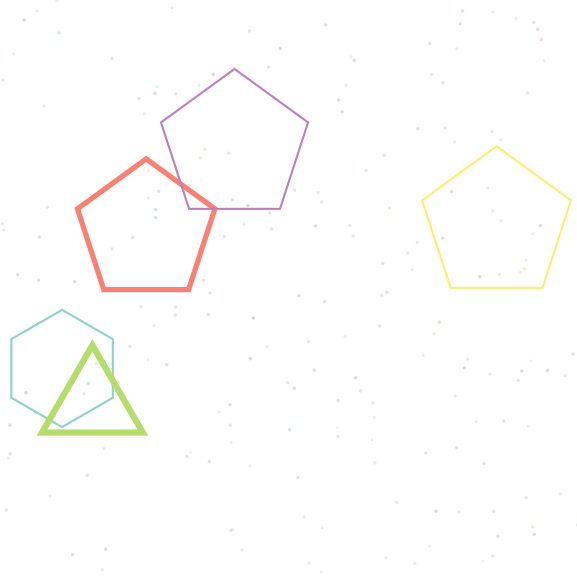[{"shape": "hexagon", "thickness": 1, "radius": 0.51, "center": [0.107, 0.361]}, {"shape": "pentagon", "thickness": 2.5, "radius": 0.63, "center": [0.253, 0.599]}, {"shape": "triangle", "thickness": 3, "radius": 0.5, "center": [0.16, 0.3]}, {"shape": "pentagon", "thickness": 1, "radius": 0.67, "center": [0.406, 0.746]}, {"shape": "pentagon", "thickness": 1, "radius": 0.68, "center": [0.86, 0.61]}]